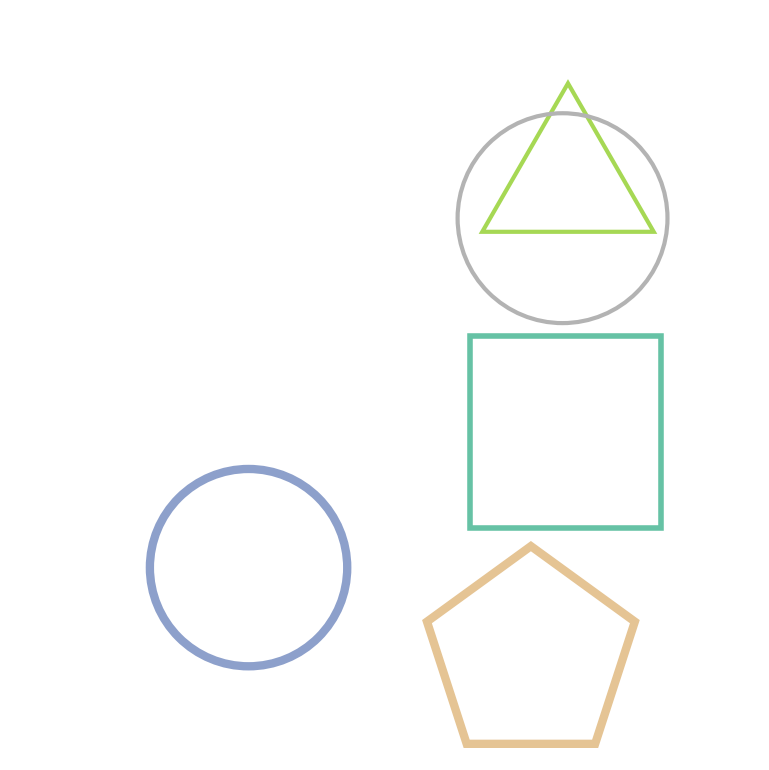[{"shape": "square", "thickness": 2, "radius": 0.62, "center": [0.734, 0.439]}, {"shape": "circle", "thickness": 3, "radius": 0.64, "center": [0.323, 0.263]}, {"shape": "triangle", "thickness": 1.5, "radius": 0.64, "center": [0.738, 0.763]}, {"shape": "pentagon", "thickness": 3, "radius": 0.71, "center": [0.689, 0.149]}, {"shape": "circle", "thickness": 1.5, "radius": 0.68, "center": [0.731, 0.717]}]